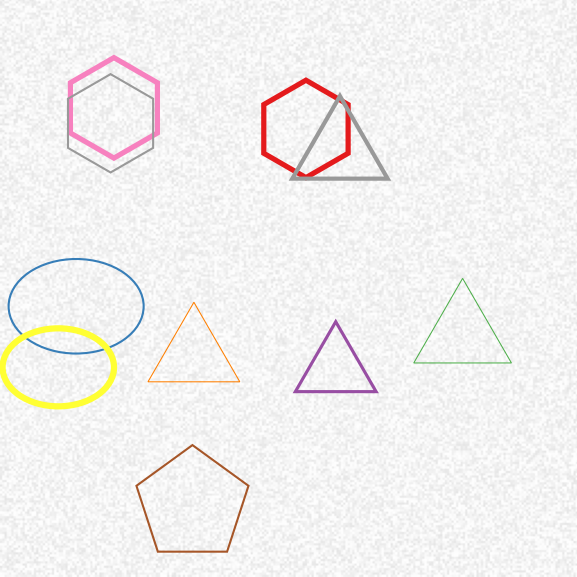[{"shape": "hexagon", "thickness": 2.5, "radius": 0.42, "center": [0.53, 0.776]}, {"shape": "oval", "thickness": 1, "radius": 0.58, "center": [0.132, 0.469]}, {"shape": "triangle", "thickness": 0.5, "radius": 0.49, "center": [0.801, 0.419]}, {"shape": "triangle", "thickness": 1.5, "radius": 0.4, "center": [0.581, 0.361]}, {"shape": "triangle", "thickness": 0.5, "radius": 0.46, "center": [0.336, 0.384]}, {"shape": "oval", "thickness": 3, "radius": 0.48, "center": [0.101, 0.363]}, {"shape": "pentagon", "thickness": 1, "radius": 0.51, "center": [0.333, 0.126]}, {"shape": "hexagon", "thickness": 2.5, "radius": 0.43, "center": [0.197, 0.812]}, {"shape": "hexagon", "thickness": 1, "radius": 0.43, "center": [0.191, 0.786]}, {"shape": "triangle", "thickness": 2, "radius": 0.48, "center": [0.589, 0.737]}]